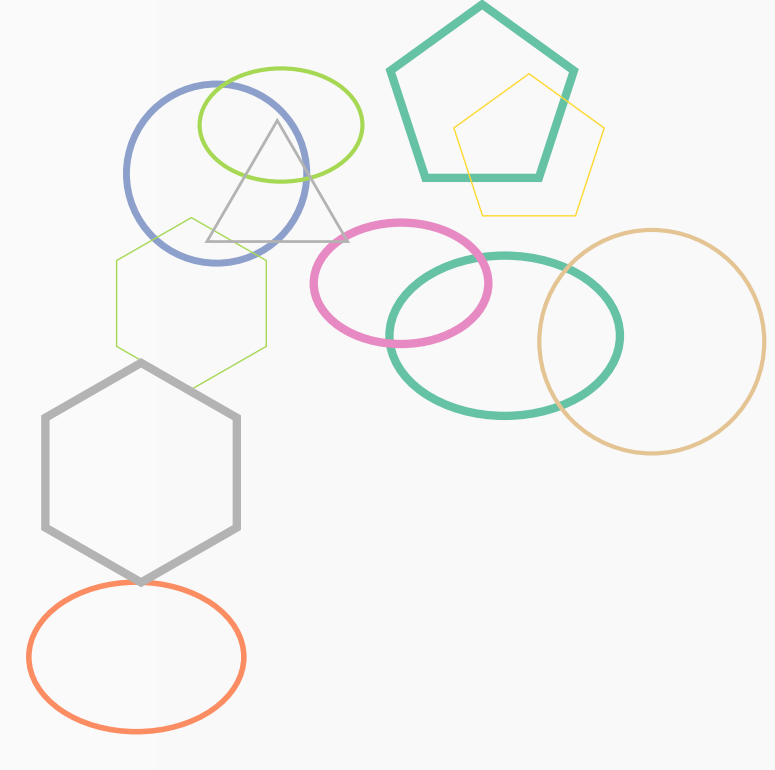[{"shape": "oval", "thickness": 3, "radius": 0.74, "center": [0.651, 0.564]}, {"shape": "pentagon", "thickness": 3, "radius": 0.62, "center": [0.622, 0.87]}, {"shape": "oval", "thickness": 2, "radius": 0.69, "center": [0.176, 0.147]}, {"shape": "circle", "thickness": 2.5, "radius": 0.58, "center": [0.279, 0.775]}, {"shape": "oval", "thickness": 3, "radius": 0.56, "center": [0.517, 0.632]}, {"shape": "oval", "thickness": 1.5, "radius": 0.53, "center": [0.363, 0.838]}, {"shape": "hexagon", "thickness": 0.5, "radius": 0.56, "center": [0.247, 0.606]}, {"shape": "pentagon", "thickness": 0.5, "radius": 0.51, "center": [0.683, 0.802]}, {"shape": "circle", "thickness": 1.5, "radius": 0.73, "center": [0.841, 0.556]}, {"shape": "hexagon", "thickness": 3, "radius": 0.71, "center": [0.182, 0.386]}, {"shape": "triangle", "thickness": 1, "radius": 0.52, "center": [0.358, 0.739]}]